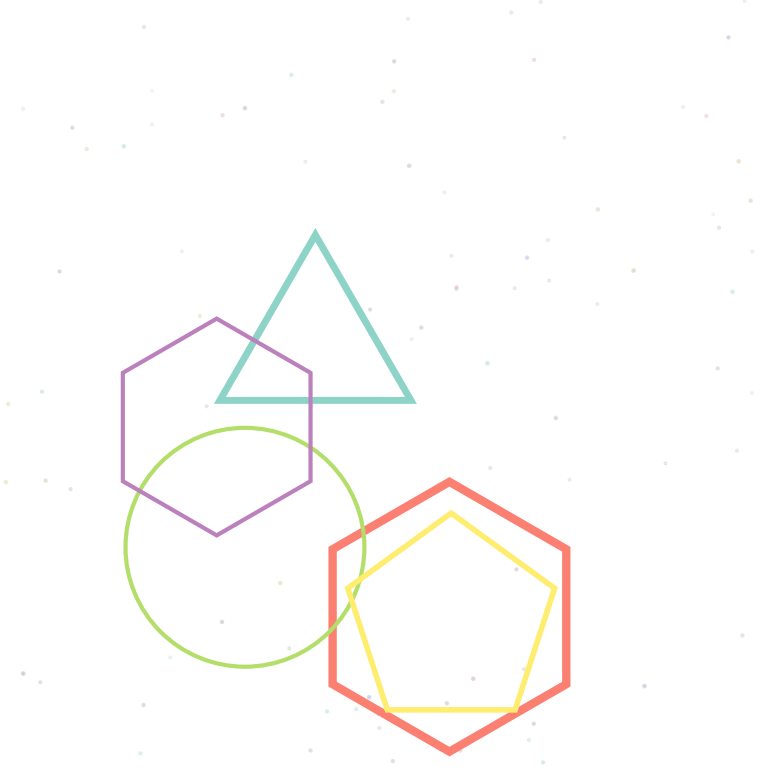[{"shape": "triangle", "thickness": 2.5, "radius": 0.72, "center": [0.41, 0.552]}, {"shape": "hexagon", "thickness": 3, "radius": 0.88, "center": [0.584, 0.199]}, {"shape": "circle", "thickness": 1.5, "radius": 0.78, "center": [0.318, 0.289]}, {"shape": "hexagon", "thickness": 1.5, "radius": 0.7, "center": [0.281, 0.445]}, {"shape": "pentagon", "thickness": 2, "radius": 0.71, "center": [0.586, 0.192]}]